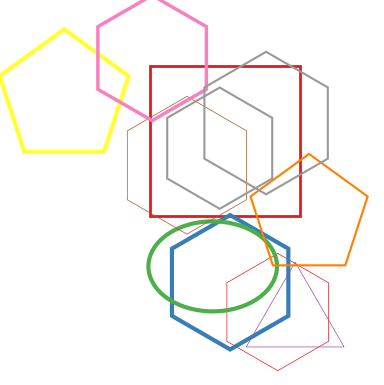[{"shape": "hexagon", "thickness": 0.5, "radius": 0.76, "center": [0.721, 0.189]}, {"shape": "square", "thickness": 2, "radius": 0.98, "center": [0.585, 0.635]}, {"shape": "hexagon", "thickness": 3, "radius": 0.87, "center": [0.598, 0.267]}, {"shape": "oval", "thickness": 3, "radius": 0.84, "center": [0.552, 0.308]}, {"shape": "triangle", "thickness": 0.5, "radius": 0.73, "center": [0.767, 0.172]}, {"shape": "pentagon", "thickness": 1.5, "radius": 0.8, "center": [0.803, 0.44]}, {"shape": "pentagon", "thickness": 3, "radius": 0.88, "center": [0.167, 0.748]}, {"shape": "hexagon", "thickness": 0.5, "radius": 0.89, "center": [0.486, 0.571]}, {"shape": "hexagon", "thickness": 2.5, "radius": 0.81, "center": [0.395, 0.849]}, {"shape": "hexagon", "thickness": 1.5, "radius": 0.93, "center": [0.691, 0.68]}, {"shape": "hexagon", "thickness": 1.5, "radius": 0.79, "center": [0.571, 0.615]}]